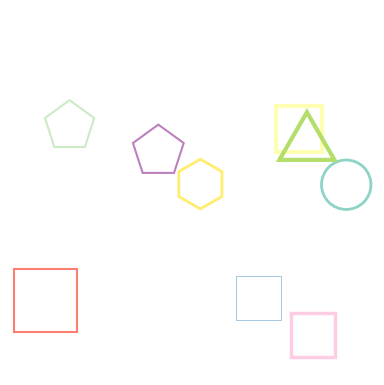[{"shape": "circle", "thickness": 2, "radius": 0.32, "center": [0.899, 0.52]}, {"shape": "square", "thickness": 3, "radius": 0.3, "center": [0.777, 0.665]}, {"shape": "square", "thickness": 1.5, "radius": 0.41, "center": [0.118, 0.22]}, {"shape": "square", "thickness": 0.5, "radius": 0.29, "center": [0.672, 0.226]}, {"shape": "triangle", "thickness": 3, "radius": 0.41, "center": [0.797, 0.626]}, {"shape": "square", "thickness": 2.5, "radius": 0.29, "center": [0.812, 0.131]}, {"shape": "pentagon", "thickness": 1.5, "radius": 0.35, "center": [0.411, 0.607]}, {"shape": "pentagon", "thickness": 1.5, "radius": 0.34, "center": [0.181, 0.673]}, {"shape": "hexagon", "thickness": 2, "radius": 0.32, "center": [0.521, 0.522]}]